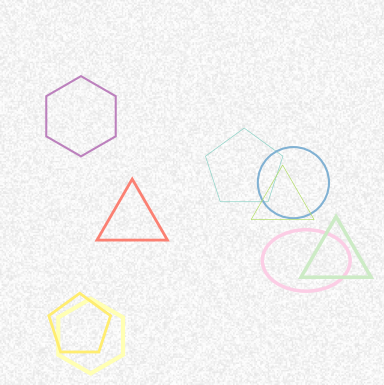[{"shape": "pentagon", "thickness": 0.5, "radius": 0.53, "center": [0.634, 0.562]}, {"shape": "hexagon", "thickness": 3, "radius": 0.49, "center": [0.235, 0.127]}, {"shape": "triangle", "thickness": 2, "radius": 0.53, "center": [0.343, 0.429]}, {"shape": "circle", "thickness": 1.5, "radius": 0.46, "center": [0.762, 0.526]}, {"shape": "triangle", "thickness": 0.5, "radius": 0.47, "center": [0.734, 0.477]}, {"shape": "oval", "thickness": 2.5, "radius": 0.57, "center": [0.795, 0.324]}, {"shape": "hexagon", "thickness": 1.5, "radius": 0.52, "center": [0.21, 0.698]}, {"shape": "triangle", "thickness": 2.5, "radius": 0.53, "center": [0.873, 0.332]}, {"shape": "pentagon", "thickness": 2, "radius": 0.42, "center": [0.207, 0.154]}]